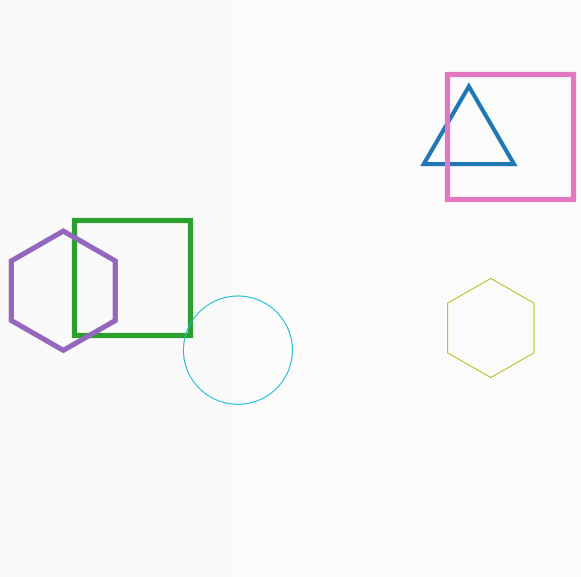[{"shape": "triangle", "thickness": 2, "radius": 0.45, "center": [0.807, 0.76]}, {"shape": "square", "thickness": 2.5, "radius": 0.5, "center": [0.228, 0.519]}, {"shape": "hexagon", "thickness": 2.5, "radius": 0.52, "center": [0.109, 0.496]}, {"shape": "square", "thickness": 2.5, "radius": 0.54, "center": [0.878, 0.763]}, {"shape": "hexagon", "thickness": 0.5, "radius": 0.43, "center": [0.844, 0.431]}, {"shape": "circle", "thickness": 0.5, "radius": 0.47, "center": [0.409, 0.393]}]